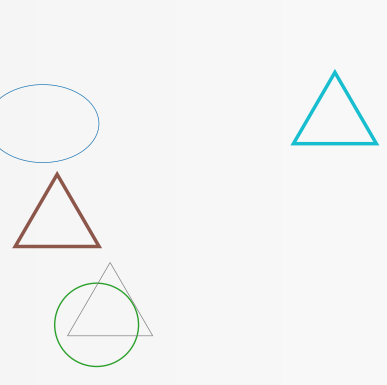[{"shape": "oval", "thickness": 0.5, "radius": 0.72, "center": [0.111, 0.679]}, {"shape": "circle", "thickness": 1, "radius": 0.54, "center": [0.249, 0.156]}, {"shape": "triangle", "thickness": 2.5, "radius": 0.62, "center": [0.147, 0.422]}, {"shape": "triangle", "thickness": 0.5, "radius": 0.63, "center": [0.284, 0.191]}, {"shape": "triangle", "thickness": 2.5, "radius": 0.62, "center": [0.864, 0.689]}]